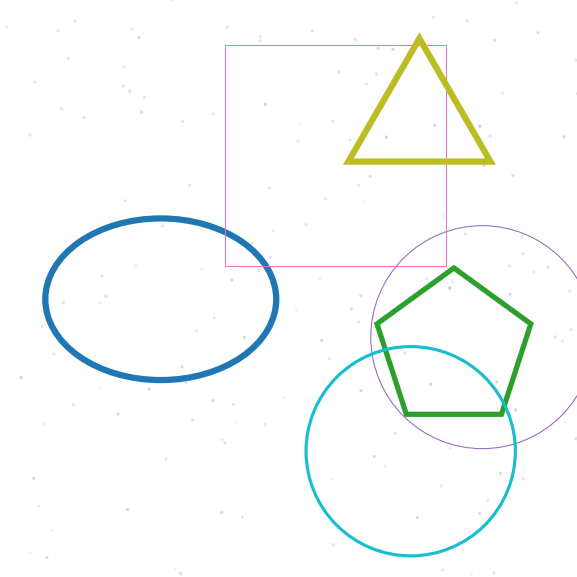[{"shape": "oval", "thickness": 3, "radius": 1.0, "center": [0.278, 0.481]}, {"shape": "pentagon", "thickness": 2.5, "radius": 0.7, "center": [0.786, 0.395]}, {"shape": "circle", "thickness": 0.5, "radius": 0.97, "center": [0.835, 0.415]}, {"shape": "square", "thickness": 0.5, "radius": 0.95, "center": [0.581, 0.73]}, {"shape": "triangle", "thickness": 3, "radius": 0.71, "center": [0.726, 0.79]}, {"shape": "circle", "thickness": 1.5, "radius": 0.91, "center": [0.711, 0.218]}]